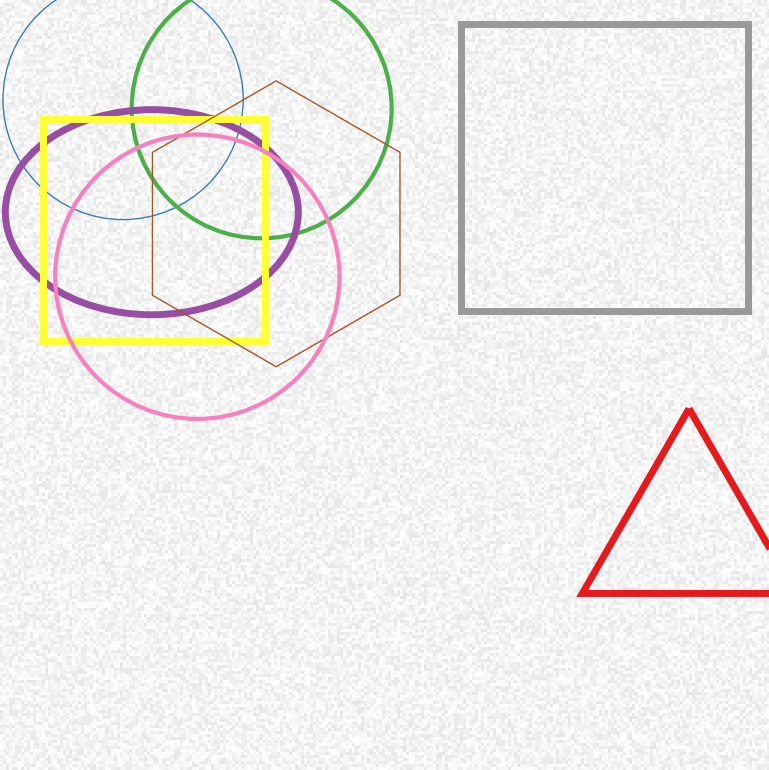[{"shape": "triangle", "thickness": 2.5, "radius": 0.8, "center": [0.895, 0.309]}, {"shape": "circle", "thickness": 0.5, "radius": 0.78, "center": [0.16, 0.871]}, {"shape": "circle", "thickness": 1.5, "radius": 0.84, "center": [0.34, 0.859]}, {"shape": "oval", "thickness": 2.5, "radius": 0.95, "center": [0.197, 0.724]}, {"shape": "square", "thickness": 2.5, "radius": 0.72, "center": [0.2, 0.701]}, {"shape": "hexagon", "thickness": 0.5, "radius": 0.93, "center": [0.359, 0.709]}, {"shape": "circle", "thickness": 1.5, "radius": 0.92, "center": [0.256, 0.641]}, {"shape": "square", "thickness": 2.5, "radius": 0.93, "center": [0.786, 0.783]}]